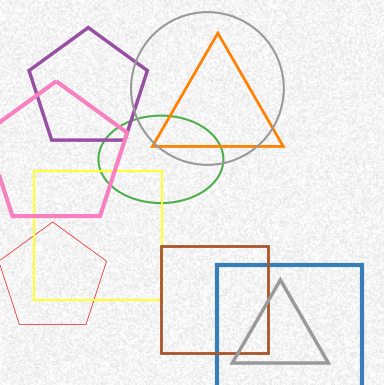[{"shape": "pentagon", "thickness": 0.5, "radius": 0.74, "center": [0.137, 0.276]}, {"shape": "square", "thickness": 3, "radius": 0.94, "center": [0.753, 0.124]}, {"shape": "oval", "thickness": 1.5, "radius": 0.81, "center": [0.418, 0.586]}, {"shape": "pentagon", "thickness": 2.5, "radius": 0.81, "center": [0.229, 0.767]}, {"shape": "triangle", "thickness": 2, "radius": 0.98, "center": [0.566, 0.718]}, {"shape": "square", "thickness": 1.5, "radius": 0.84, "center": [0.255, 0.388]}, {"shape": "square", "thickness": 2, "radius": 0.69, "center": [0.558, 0.221]}, {"shape": "pentagon", "thickness": 3, "radius": 0.97, "center": [0.146, 0.595]}, {"shape": "circle", "thickness": 1.5, "radius": 0.99, "center": [0.539, 0.77]}, {"shape": "triangle", "thickness": 2.5, "radius": 0.72, "center": [0.728, 0.129]}]